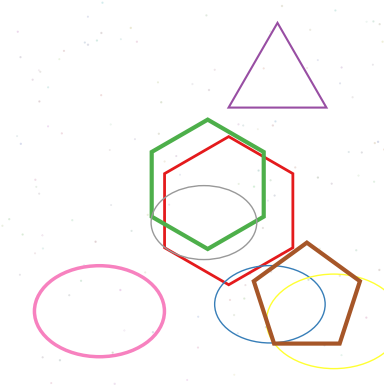[{"shape": "hexagon", "thickness": 2, "radius": 0.96, "center": [0.594, 0.453]}, {"shape": "oval", "thickness": 1, "radius": 0.72, "center": [0.701, 0.21]}, {"shape": "hexagon", "thickness": 3, "radius": 0.84, "center": [0.54, 0.521]}, {"shape": "triangle", "thickness": 1.5, "radius": 0.73, "center": [0.721, 0.794]}, {"shape": "oval", "thickness": 1, "radius": 0.88, "center": [0.867, 0.165]}, {"shape": "pentagon", "thickness": 3, "radius": 0.72, "center": [0.797, 0.225]}, {"shape": "oval", "thickness": 2.5, "radius": 0.84, "center": [0.258, 0.192]}, {"shape": "oval", "thickness": 1, "radius": 0.69, "center": [0.53, 0.422]}]